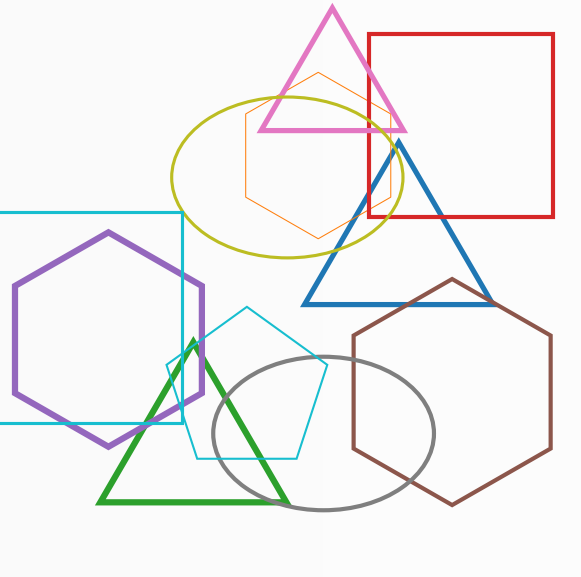[{"shape": "triangle", "thickness": 2.5, "radius": 0.94, "center": [0.686, 0.565]}, {"shape": "hexagon", "thickness": 0.5, "radius": 0.72, "center": [0.547, 0.73]}, {"shape": "triangle", "thickness": 3, "radius": 0.92, "center": [0.333, 0.222]}, {"shape": "square", "thickness": 2, "radius": 0.79, "center": [0.793, 0.782]}, {"shape": "hexagon", "thickness": 3, "radius": 0.93, "center": [0.187, 0.411]}, {"shape": "hexagon", "thickness": 2, "radius": 0.98, "center": [0.778, 0.32]}, {"shape": "triangle", "thickness": 2.5, "radius": 0.71, "center": [0.572, 0.844]}, {"shape": "oval", "thickness": 2, "radius": 0.95, "center": [0.557, 0.248]}, {"shape": "oval", "thickness": 1.5, "radius": 0.99, "center": [0.494, 0.692]}, {"shape": "square", "thickness": 1.5, "radius": 0.91, "center": [0.13, 0.45]}, {"shape": "pentagon", "thickness": 1, "radius": 0.73, "center": [0.425, 0.322]}]